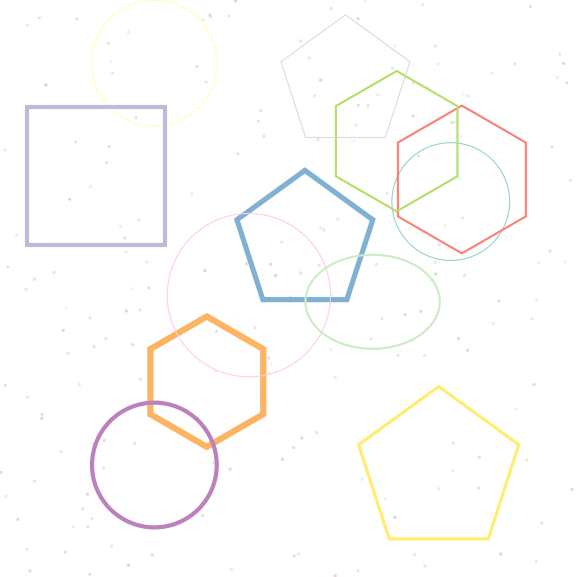[{"shape": "circle", "thickness": 0.5, "radius": 0.51, "center": [0.781, 0.65]}, {"shape": "circle", "thickness": 0.5, "radius": 0.54, "center": [0.267, 0.89]}, {"shape": "square", "thickness": 2, "radius": 0.6, "center": [0.167, 0.694]}, {"shape": "hexagon", "thickness": 1, "radius": 0.64, "center": [0.8, 0.688]}, {"shape": "pentagon", "thickness": 2.5, "radius": 0.62, "center": [0.528, 0.58]}, {"shape": "hexagon", "thickness": 3, "radius": 0.56, "center": [0.358, 0.338]}, {"shape": "hexagon", "thickness": 1, "radius": 0.61, "center": [0.687, 0.755]}, {"shape": "circle", "thickness": 0.5, "radius": 0.71, "center": [0.431, 0.488]}, {"shape": "pentagon", "thickness": 0.5, "radius": 0.59, "center": [0.598, 0.856]}, {"shape": "circle", "thickness": 2, "radius": 0.54, "center": [0.267, 0.194]}, {"shape": "oval", "thickness": 1, "radius": 0.58, "center": [0.645, 0.477]}, {"shape": "pentagon", "thickness": 1.5, "radius": 0.73, "center": [0.76, 0.184]}]